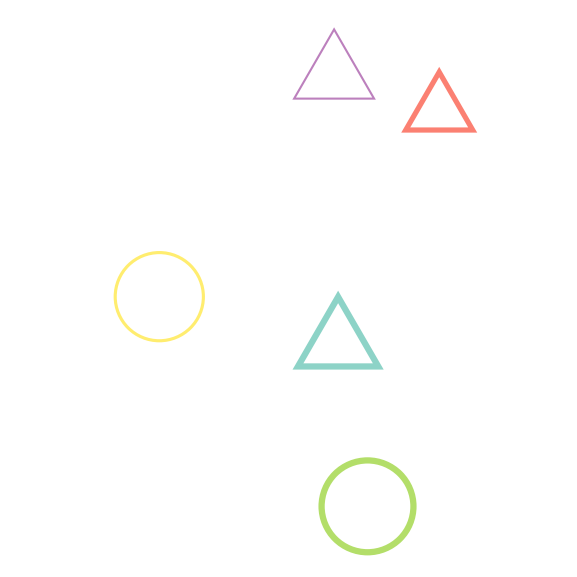[{"shape": "triangle", "thickness": 3, "radius": 0.4, "center": [0.585, 0.405]}, {"shape": "triangle", "thickness": 2.5, "radius": 0.33, "center": [0.761, 0.807]}, {"shape": "circle", "thickness": 3, "radius": 0.4, "center": [0.636, 0.122]}, {"shape": "triangle", "thickness": 1, "radius": 0.4, "center": [0.579, 0.868]}, {"shape": "circle", "thickness": 1.5, "radius": 0.38, "center": [0.276, 0.485]}]